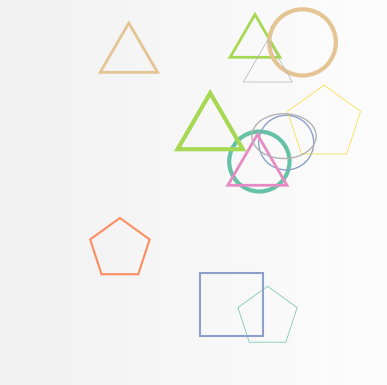[{"shape": "circle", "thickness": 3, "radius": 0.39, "center": [0.669, 0.58]}, {"shape": "pentagon", "thickness": 0.5, "radius": 0.4, "center": [0.69, 0.176]}, {"shape": "pentagon", "thickness": 1.5, "radius": 0.4, "center": [0.309, 0.353]}, {"shape": "circle", "thickness": 1, "radius": 0.35, "center": [0.739, 0.63]}, {"shape": "square", "thickness": 1.5, "radius": 0.41, "center": [0.597, 0.208]}, {"shape": "triangle", "thickness": 2, "radius": 0.44, "center": [0.664, 0.563]}, {"shape": "triangle", "thickness": 3, "radius": 0.49, "center": [0.542, 0.661]}, {"shape": "triangle", "thickness": 2, "radius": 0.37, "center": [0.658, 0.888]}, {"shape": "pentagon", "thickness": 0.5, "radius": 0.5, "center": [0.836, 0.68]}, {"shape": "circle", "thickness": 3, "radius": 0.43, "center": [0.781, 0.89]}, {"shape": "triangle", "thickness": 2, "radius": 0.43, "center": [0.333, 0.855]}, {"shape": "oval", "thickness": 1, "radius": 0.42, "center": [0.733, 0.646]}, {"shape": "triangle", "thickness": 0.5, "radius": 0.37, "center": [0.691, 0.824]}]